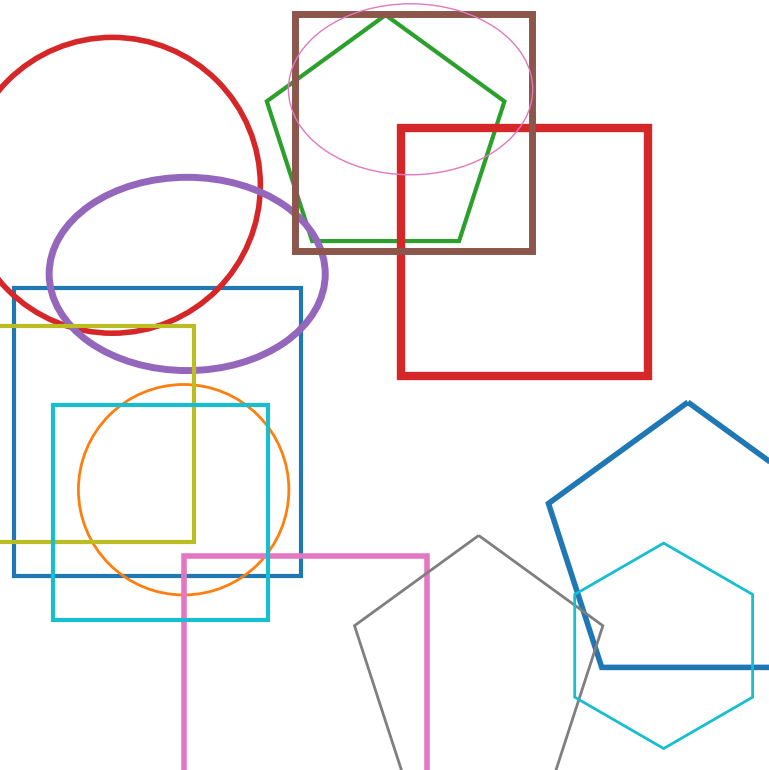[{"shape": "square", "thickness": 1.5, "radius": 0.93, "center": [0.204, 0.439]}, {"shape": "pentagon", "thickness": 2, "radius": 0.95, "center": [0.893, 0.287]}, {"shape": "circle", "thickness": 1, "radius": 0.68, "center": [0.238, 0.364]}, {"shape": "pentagon", "thickness": 1.5, "radius": 0.81, "center": [0.501, 0.818]}, {"shape": "square", "thickness": 3, "radius": 0.8, "center": [0.681, 0.673]}, {"shape": "circle", "thickness": 2, "radius": 0.96, "center": [0.146, 0.759]}, {"shape": "oval", "thickness": 2.5, "radius": 0.9, "center": [0.243, 0.644]}, {"shape": "square", "thickness": 2.5, "radius": 0.77, "center": [0.537, 0.828]}, {"shape": "square", "thickness": 2, "radius": 0.79, "center": [0.397, 0.12]}, {"shape": "oval", "thickness": 0.5, "radius": 0.79, "center": [0.533, 0.884]}, {"shape": "pentagon", "thickness": 1, "radius": 0.85, "center": [0.622, 0.135]}, {"shape": "square", "thickness": 1.5, "radius": 0.7, "center": [0.112, 0.436]}, {"shape": "square", "thickness": 1.5, "radius": 0.7, "center": [0.209, 0.335]}, {"shape": "hexagon", "thickness": 1, "radius": 0.67, "center": [0.862, 0.161]}]